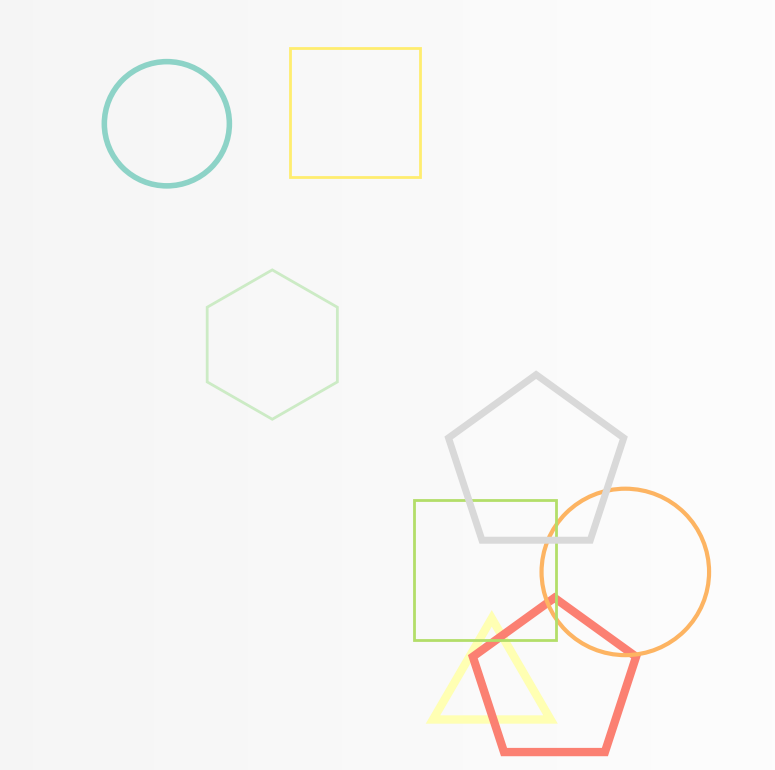[{"shape": "circle", "thickness": 2, "radius": 0.4, "center": [0.215, 0.839]}, {"shape": "triangle", "thickness": 3, "radius": 0.44, "center": [0.635, 0.109]}, {"shape": "pentagon", "thickness": 3, "radius": 0.55, "center": [0.715, 0.113]}, {"shape": "circle", "thickness": 1.5, "radius": 0.54, "center": [0.807, 0.257]}, {"shape": "square", "thickness": 1, "radius": 0.46, "center": [0.626, 0.26]}, {"shape": "pentagon", "thickness": 2.5, "radius": 0.59, "center": [0.692, 0.395]}, {"shape": "hexagon", "thickness": 1, "radius": 0.48, "center": [0.351, 0.552]}, {"shape": "square", "thickness": 1, "radius": 0.42, "center": [0.458, 0.854]}]